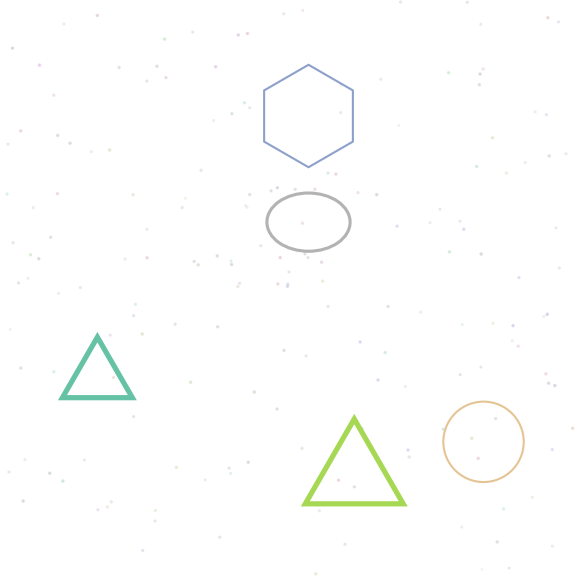[{"shape": "triangle", "thickness": 2.5, "radius": 0.35, "center": [0.169, 0.345]}, {"shape": "hexagon", "thickness": 1, "radius": 0.44, "center": [0.534, 0.798]}, {"shape": "triangle", "thickness": 2.5, "radius": 0.49, "center": [0.613, 0.176]}, {"shape": "circle", "thickness": 1, "radius": 0.35, "center": [0.837, 0.234]}, {"shape": "oval", "thickness": 1.5, "radius": 0.36, "center": [0.534, 0.614]}]